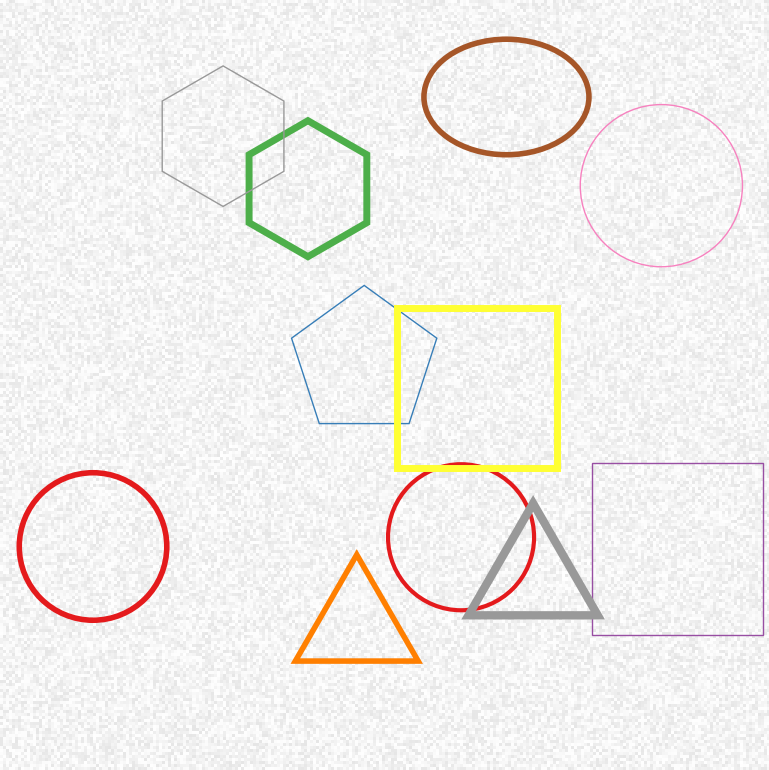[{"shape": "circle", "thickness": 2, "radius": 0.48, "center": [0.121, 0.29]}, {"shape": "circle", "thickness": 1.5, "radius": 0.47, "center": [0.599, 0.302]}, {"shape": "pentagon", "thickness": 0.5, "radius": 0.5, "center": [0.473, 0.53]}, {"shape": "hexagon", "thickness": 2.5, "radius": 0.44, "center": [0.4, 0.755]}, {"shape": "square", "thickness": 0.5, "radius": 0.56, "center": [0.88, 0.287]}, {"shape": "triangle", "thickness": 2, "radius": 0.46, "center": [0.463, 0.188]}, {"shape": "square", "thickness": 2.5, "radius": 0.52, "center": [0.62, 0.496]}, {"shape": "oval", "thickness": 2, "radius": 0.54, "center": [0.658, 0.874]}, {"shape": "circle", "thickness": 0.5, "radius": 0.53, "center": [0.859, 0.759]}, {"shape": "triangle", "thickness": 3, "radius": 0.48, "center": [0.692, 0.249]}, {"shape": "hexagon", "thickness": 0.5, "radius": 0.46, "center": [0.29, 0.823]}]